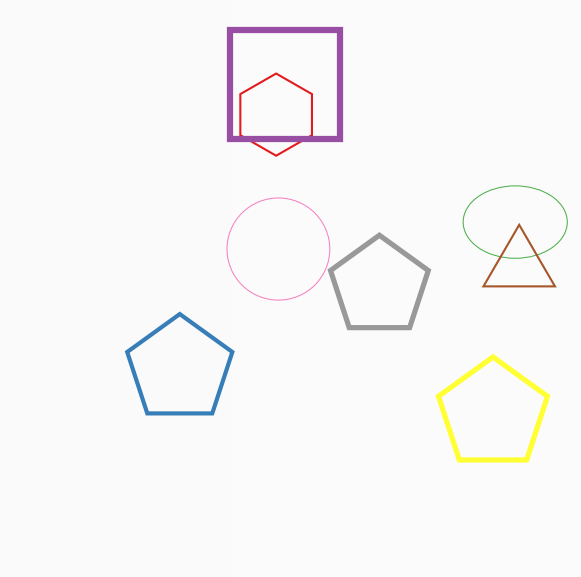[{"shape": "hexagon", "thickness": 1, "radius": 0.36, "center": [0.475, 0.801]}, {"shape": "pentagon", "thickness": 2, "radius": 0.48, "center": [0.309, 0.36]}, {"shape": "oval", "thickness": 0.5, "radius": 0.45, "center": [0.886, 0.615]}, {"shape": "square", "thickness": 3, "radius": 0.47, "center": [0.491, 0.853]}, {"shape": "pentagon", "thickness": 2.5, "radius": 0.49, "center": [0.848, 0.282]}, {"shape": "triangle", "thickness": 1, "radius": 0.36, "center": [0.893, 0.539]}, {"shape": "circle", "thickness": 0.5, "radius": 0.44, "center": [0.479, 0.568]}, {"shape": "pentagon", "thickness": 2.5, "radius": 0.44, "center": [0.653, 0.503]}]